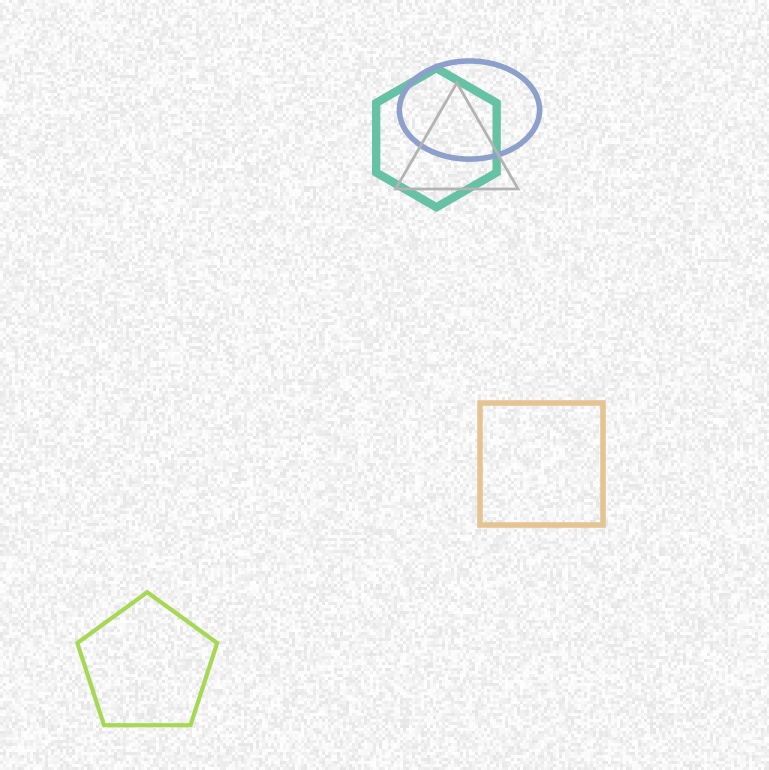[{"shape": "hexagon", "thickness": 3, "radius": 0.45, "center": [0.567, 0.821]}, {"shape": "oval", "thickness": 2, "radius": 0.46, "center": [0.61, 0.857]}, {"shape": "pentagon", "thickness": 1.5, "radius": 0.48, "center": [0.191, 0.135]}, {"shape": "square", "thickness": 2, "radius": 0.4, "center": [0.703, 0.397]}, {"shape": "triangle", "thickness": 1, "radius": 0.46, "center": [0.593, 0.801]}]